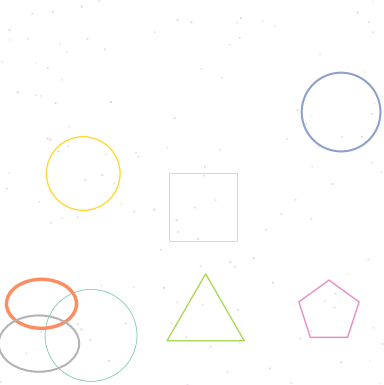[{"shape": "circle", "thickness": 0.5, "radius": 0.6, "center": [0.236, 0.129]}, {"shape": "oval", "thickness": 2.5, "radius": 0.45, "center": [0.108, 0.211]}, {"shape": "circle", "thickness": 1.5, "radius": 0.51, "center": [0.886, 0.709]}, {"shape": "pentagon", "thickness": 1, "radius": 0.41, "center": [0.854, 0.19]}, {"shape": "triangle", "thickness": 1, "radius": 0.58, "center": [0.534, 0.173]}, {"shape": "circle", "thickness": 1, "radius": 0.48, "center": [0.216, 0.549]}, {"shape": "square", "thickness": 0.5, "radius": 0.44, "center": [0.528, 0.462]}, {"shape": "oval", "thickness": 1.5, "radius": 0.52, "center": [0.101, 0.107]}]